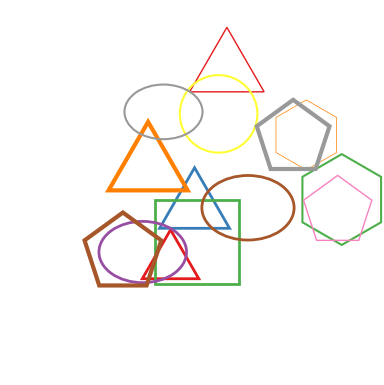[{"shape": "triangle", "thickness": 2, "radius": 0.42, "center": [0.443, 0.318]}, {"shape": "triangle", "thickness": 1, "radius": 0.56, "center": [0.589, 0.817]}, {"shape": "triangle", "thickness": 2, "radius": 0.52, "center": [0.505, 0.459]}, {"shape": "hexagon", "thickness": 1.5, "radius": 0.59, "center": [0.888, 0.482]}, {"shape": "square", "thickness": 2, "radius": 0.54, "center": [0.511, 0.371]}, {"shape": "oval", "thickness": 2, "radius": 0.57, "center": [0.371, 0.345]}, {"shape": "hexagon", "thickness": 0.5, "radius": 0.45, "center": [0.796, 0.649]}, {"shape": "triangle", "thickness": 3, "radius": 0.59, "center": [0.385, 0.565]}, {"shape": "circle", "thickness": 1.5, "radius": 0.5, "center": [0.568, 0.704]}, {"shape": "oval", "thickness": 2, "radius": 0.6, "center": [0.644, 0.46]}, {"shape": "pentagon", "thickness": 3, "radius": 0.52, "center": [0.319, 0.343]}, {"shape": "pentagon", "thickness": 1, "radius": 0.47, "center": [0.877, 0.451]}, {"shape": "pentagon", "thickness": 3, "radius": 0.5, "center": [0.761, 0.641]}, {"shape": "oval", "thickness": 1.5, "radius": 0.51, "center": [0.425, 0.709]}]